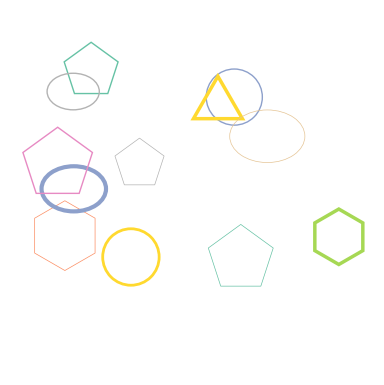[{"shape": "pentagon", "thickness": 0.5, "radius": 0.44, "center": [0.625, 0.328]}, {"shape": "pentagon", "thickness": 1, "radius": 0.37, "center": [0.237, 0.817]}, {"shape": "hexagon", "thickness": 0.5, "radius": 0.45, "center": [0.168, 0.388]}, {"shape": "oval", "thickness": 3, "radius": 0.42, "center": [0.192, 0.51]}, {"shape": "circle", "thickness": 1, "radius": 0.36, "center": [0.609, 0.748]}, {"shape": "pentagon", "thickness": 1, "radius": 0.47, "center": [0.15, 0.575]}, {"shape": "hexagon", "thickness": 2.5, "radius": 0.36, "center": [0.88, 0.385]}, {"shape": "triangle", "thickness": 2.5, "radius": 0.37, "center": [0.566, 0.728]}, {"shape": "circle", "thickness": 2, "radius": 0.37, "center": [0.34, 0.332]}, {"shape": "oval", "thickness": 0.5, "radius": 0.49, "center": [0.694, 0.646]}, {"shape": "pentagon", "thickness": 0.5, "radius": 0.34, "center": [0.362, 0.574]}, {"shape": "oval", "thickness": 1, "radius": 0.34, "center": [0.19, 0.762]}]